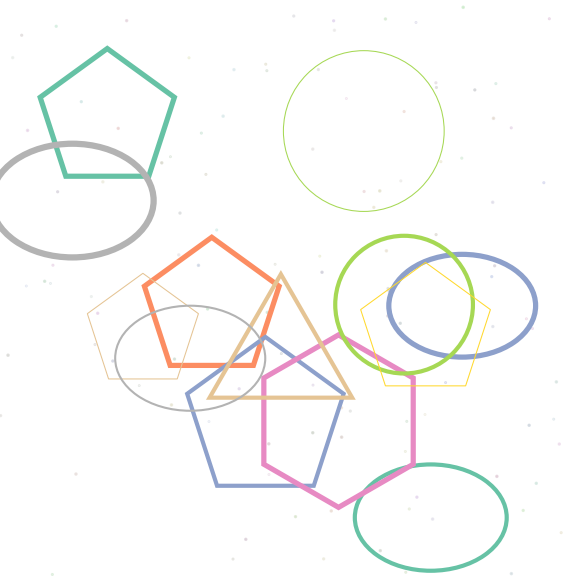[{"shape": "pentagon", "thickness": 2.5, "radius": 0.61, "center": [0.186, 0.793]}, {"shape": "oval", "thickness": 2, "radius": 0.66, "center": [0.746, 0.103]}, {"shape": "pentagon", "thickness": 2.5, "radius": 0.61, "center": [0.367, 0.466]}, {"shape": "pentagon", "thickness": 2, "radius": 0.71, "center": [0.46, 0.273]}, {"shape": "oval", "thickness": 2.5, "radius": 0.64, "center": [0.8, 0.47]}, {"shape": "hexagon", "thickness": 2.5, "radius": 0.75, "center": [0.586, 0.27]}, {"shape": "circle", "thickness": 2, "radius": 0.6, "center": [0.7, 0.472]}, {"shape": "circle", "thickness": 0.5, "radius": 0.7, "center": [0.63, 0.772]}, {"shape": "pentagon", "thickness": 0.5, "radius": 0.59, "center": [0.737, 0.427]}, {"shape": "triangle", "thickness": 2, "radius": 0.71, "center": [0.486, 0.382]}, {"shape": "pentagon", "thickness": 0.5, "radius": 0.51, "center": [0.247, 0.425]}, {"shape": "oval", "thickness": 1, "radius": 0.65, "center": [0.329, 0.379]}, {"shape": "oval", "thickness": 3, "radius": 0.7, "center": [0.125, 0.652]}]